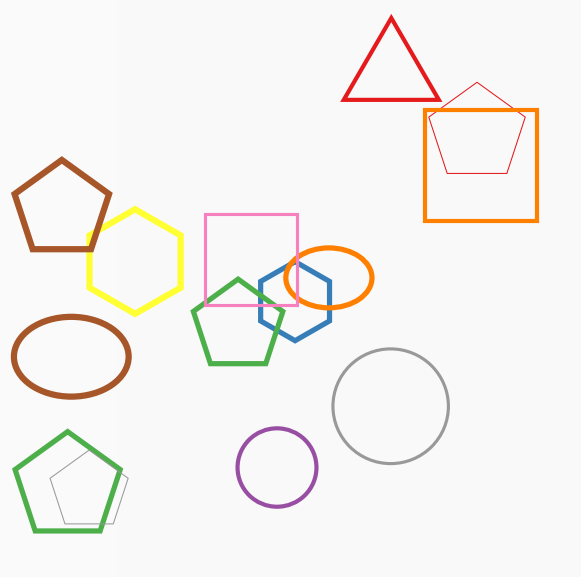[{"shape": "triangle", "thickness": 2, "radius": 0.47, "center": [0.673, 0.873]}, {"shape": "pentagon", "thickness": 0.5, "radius": 0.44, "center": [0.821, 0.769]}, {"shape": "hexagon", "thickness": 2.5, "radius": 0.34, "center": [0.508, 0.478]}, {"shape": "pentagon", "thickness": 2.5, "radius": 0.48, "center": [0.116, 0.157]}, {"shape": "pentagon", "thickness": 2.5, "radius": 0.4, "center": [0.41, 0.435]}, {"shape": "circle", "thickness": 2, "radius": 0.34, "center": [0.477, 0.19]}, {"shape": "square", "thickness": 2, "radius": 0.48, "center": [0.827, 0.713]}, {"shape": "oval", "thickness": 2.5, "radius": 0.37, "center": [0.566, 0.518]}, {"shape": "hexagon", "thickness": 3, "radius": 0.45, "center": [0.232, 0.546]}, {"shape": "oval", "thickness": 3, "radius": 0.49, "center": [0.123, 0.381]}, {"shape": "pentagon", "thickness": 3, "radius": 0.43, "center": [0.106, 0.637]}, {"shape": "square", "thickness": 1.5, "radius": 0.4, "center": [0.432, 0.549]}, {"shape": "circle", "thickness": 1.5, "radius": 0.5, "center": [0.672, 0.296]}, {"shape": "pentagon", "thickness": 0.5, "radius": 0.35, "center": [0.153, 0.149]}]